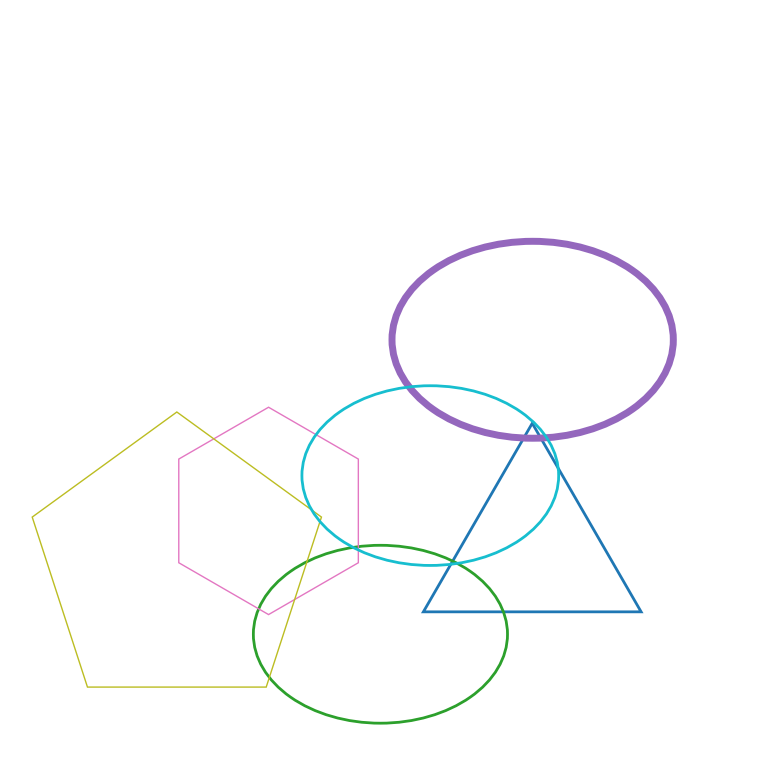[{"shape": "triangle", "thickness": 1, "radius": 0.82, "center": [0.691, 0.287]}, {"shape": "oval", "thickness": 1, "radius": 0.83, "center": [0.494, 0.176]}, {"shape": "oval", "thickness": 2.5, "radius": 0.91, "center": [0.692, 0.559]}, {"shape": "hexagon", "thickness": 0.5, "radius": 0.67, "center": [0.349, 0.336]}, {"shape": "pentagon", "thickness": 0.5, "radius": 0.99, "center": [0.23, 0.267]}, {"shape": "oval", "thickness": 1, "radius": 0.83, "center": [0.559, 0.382]}]